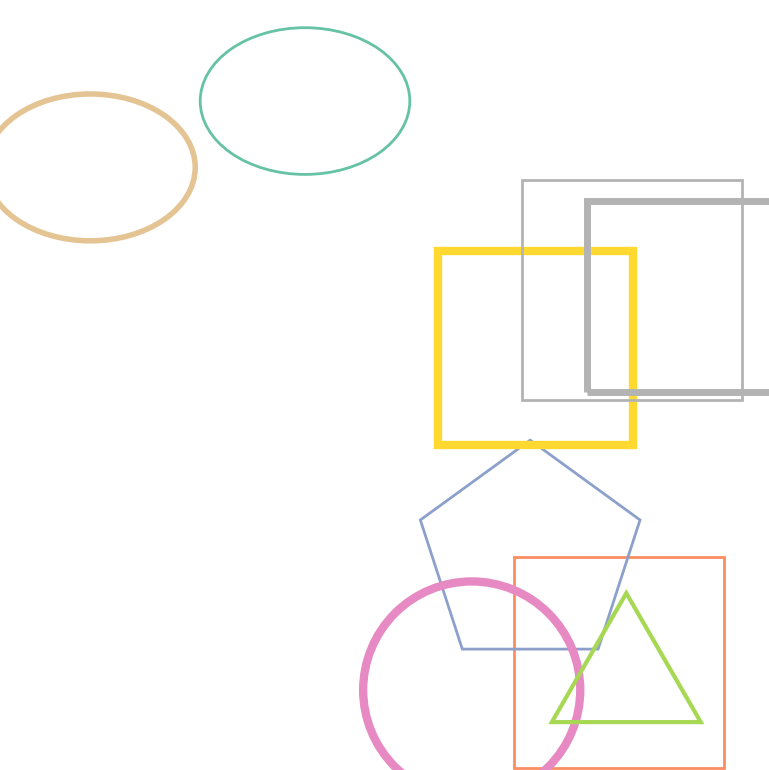[{"shape": "oval", "thickness": 1, "radius": 0.68, "center": [0.396, 0.869]}, {"shape": "square", "thickness": 1, "radius": 0.68, "center": [0.804, 0.14]}, {"shape": "pentagon", "thickness": 1, "radius": 0.75, "center": [0.689, 0.278]}, {"shape": "circle", "thickness": 3, "radius": 0.7, "center": [0.613, 0.104]}, {"shape": "triangle", "thickness": 1.5, "radius": 0.56, "center": [0.813, 0.118]}, {"shape": "square", "thickness": 3, "radius": 0.63, "center": [0.695, 0.548]}, {"shape": "oval", "thickness": 2, "radius": 0.68, "center": [0.117, 0.783]}, {"shape": "square", "thickness": 2.5, "radius": 0.62, "center": [0.886, 0.615]}, {"shape": "square", "thickness": 1, "radius": 0.71, "center": [0.821, 0.623]}]